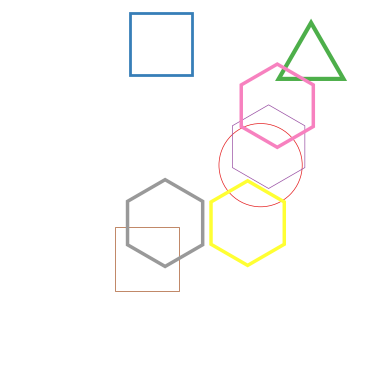[{"shape": "circle", "thickness": 0.5, "radius": 0.54, "center": [0.677, 0.571]}, {"shape": "square", "thickness": 2, "radius": 0.4, "center": [0.418, 0.886]}, {"shape": "triangle", "thickness": 3, "radius": 0.49, "center": [0.808, 0.844]}, {"shape": "hexagon", "thickness": 0.5, "radius": 0.54, "center": [0.698, 0.619]}, {"shape": "hexagon", "thickness": 2.5, "radius": 0.55, "center": [0.643, 0.421]}, {"shape": "square", "thickness": 0.5, "radius": 0.42, "center": [0.382, 0.327]}, {"shape": "hexagon", "thickness": 2.5, "radius": 0.54, "center": [0.72, 0.725]}, {"shape": "hexagon", "thickness": 2.5, "radius": 0.56, "center": [0.429, 0.421]}]